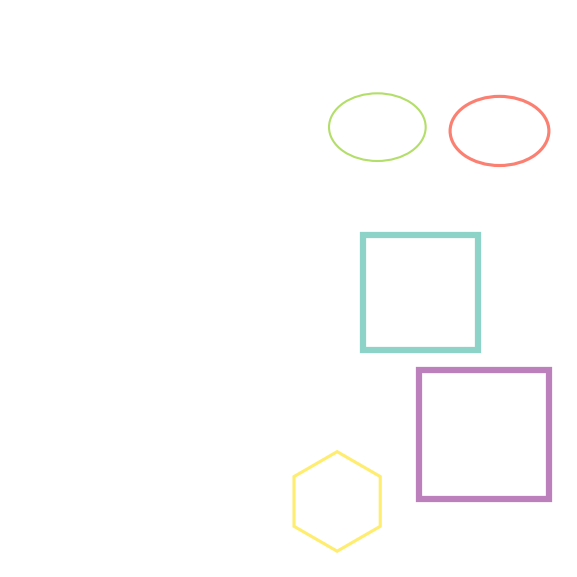[{"shape": "square", "thickness": 3, "radius": 0.5, "center": [0.729, 0.492]}, {"shape": "oval", "thickness": 1.5, "radius": 0.43, "center": [0.865, 0.772]}, {"shape": "oval", "thickness": 1, "radius": 0.42, "center": [0.653, 0.779]}, {"shape": "square", "thickness": 3, "radius": 0.56, "center": [0.838, 0.247]}, {"shape": "hexagon", "thickness": 1.5, "radius": 0.43, "center": [0.584, 0.131]}]